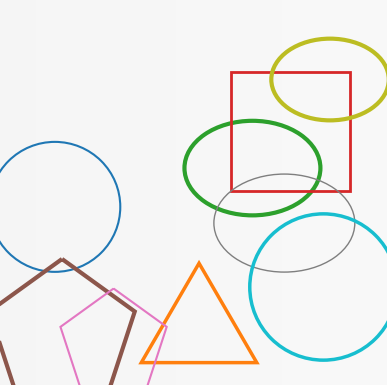[{"shape": "circle", "thickness": 1.5, "radius": 0.84, "center": [0.142, 0.463]}, {"shape": "triangle", "thickness": 2.5, "radius": 0.86, "center": [0.514, 0.144]}, {"shape": "oval", "thickness": 3, "radius": 0.88, "center": [0.651, 0.563]}, {"shape": "square", "thickness": 2, "radius": 0.77, "center": [0.749, 0.658]}, {"shape": "pentagon", "thickness": 3, "radius": 0.99, "center": [0.16, 0.13]}, {"shape": "pentagon", "thickness": 1.5, "radius": 0.72, "center": [0.293, 0.106]}, {"shape": "oval", "thickness": 1, "radius": 0.91, "center": [0.734, 0.421]}, {"shape": "oval", "thickness": 3, "radius": 0.76, "center": [0.852, 0.793]}, {"shape": "circle", "thickness": 2.5, "radius": 0.95, "center": [0.835, 0.255]}]